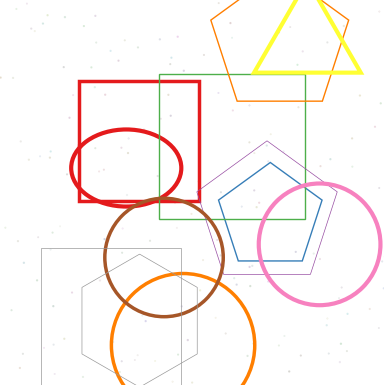[{"shape": "square", "thickness": 2.5, "radius": 0.78, "center": [0.362, 0.633]}, {"shape": "oval", "thickness": 3, "radius": 0.72, "center": [0.328, 0.564]}, {"shape": "pentagon", "thickness": 1, "radius": 0.71, "center": [0.702, 0.437]}, {"shape": "square", "thickness": 1, "radius": 0.94, "center": [0.603, 0.619]}, {"shape": "pentagon", "thickness": 0.5, "radius": 0.96, "center": [0.694, 0.442]}, {"shape": "pentagon", "thickness": 1, "radius": 0.94, "center": [0.727, 0.89]}, {"shape": "circle", "thickness": 2.5, "radius": 0.93, "center": [0.476, 0.103]}, {"shape": "triangle", "thickness": 3, "radius": 0.8, "center": [0.798, 0.891]}, {"shape": "circle", "thickness": 2.5, "radius": 0.77, "center": [0.426, 0.331]}, {"shape": "circle", "thickness": 3, "radius": 0.79, "center": [0.83, 0.365]}, {"shape": "hexagon", "thickness": 0.5, "radius": 0.86, "center": [0.363, 0.167]}, {"shape": "square", "thickness": 0.5, "radius": 0.91, "center": [0.288, 0.175]}]